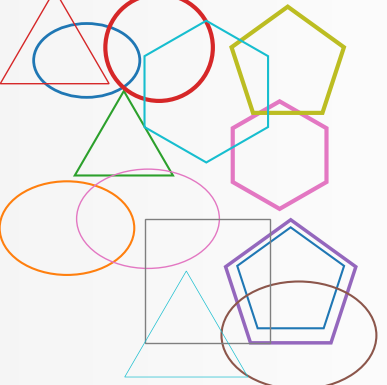[{"shape": "pentagon", "thickness": 1.5, "radius": 0.72, "center": [0.75, 0.265]}, {"shape": "oval", "thickness": 2, "radius": 0.68, "center": [0.224, 0.843]}, {"shape": "oval", "thickness": 1.5, "radius": 0.87, "center": [0.173, 0.407]}, {"shape": "triangle", "thickness": 1.5, "radius": 0.73, "center": [0.32, 0.617]}, {"shape": "circle", "thickness": 3, "radius": 0.69, "center": [0.411, 0.877]}, {"shape": "triangle", "thickness": 1, "radius": 0.81, "center": [0.141, 0.864]}, {"shape": "pentagon", "thickness": 2.5, "radius": 0.88, "center": [0.75, 0.252]}, {"shape": "oval", "thickness": 1.5, "radius": 1.0, "center": [0.771, 0.129]}, {"shape": "hexagon", "thickness": 3, "radius": 0.7, "center": [0.722, 0.597]}, {"shape": "oval", "thickness": 1, "radius": 0.92, "center": [0.382, 0.432]}, {"shape": "square", "thickness": 1, "radius": 0.81, "center": [0.535, 0.271]}, {"shape": "pentagon", "thickness": 3, "radius": 0.76, "center": [0.743, 0.83]}, {"shape": "triangle", "thickness": 0.5, "radius": 0.92, "center": [0.481, 0.113]}, {"shape": "hexagon", "thickness": 1.5, "radius": 0.92, "center": [0.532, 0.762]}]